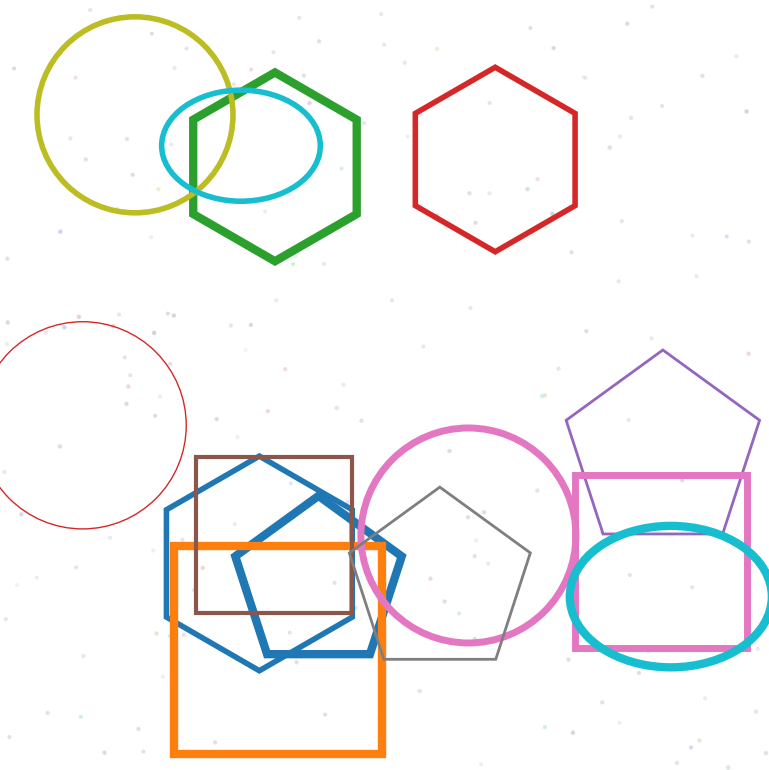[{"shape": "hexagon", "thickness": 2, "radius": 0.7, "center": [0.337, 0.268]}, {"shape": "pentagon", "thickness": 3, "radius": 0.57, "center": [0.414, 0.242]}, {"shape": "square", "thickness": 3, "radius": 0.68, "center": [0.361, 0.156]}, {"shape": "hexagon", "thickness": 3, "radius": 0.61, "center": [0.357, 0.783]}, {"shape": "circle", "thickness": 0.5, "radius": 0.67, "center": [0.107, 0.448]}, {"shape": "hexagon", "thickness": 2, "radius": 0.6, "center": [0.643, 0.793]}, {"shape": "pentagon", "thickness": 1, "radius": 0.66, "center": [0.861, 0.413]}, {"shape": "square", "thickness": 1.5, "radius": 0.51, "center": [0.356, 0.305]}, {"shape": "square", "thickness": 2.5, "radius": 0.56, "center": [0.858, 0.271]}, {"shape": "circle", "thickness": 2.5, "radius": 0.7, "center": [0.608, 0.305]}, {"shape": "pentagon", "thickness": 1, "radius": 0.62, "center": [0.571, 0.244]}, {"shape": "circle", "thickness": 2, "radius": 0.64, "center": [0.175, 0.851]}, {"shape": "oval", "thickness": 2, "radius": 0.52, "center": [0.313, 0.811]}, {"shape": "oval", "thickness": 3, "radius": 0.66, "center": [0.871, 0.225]}]